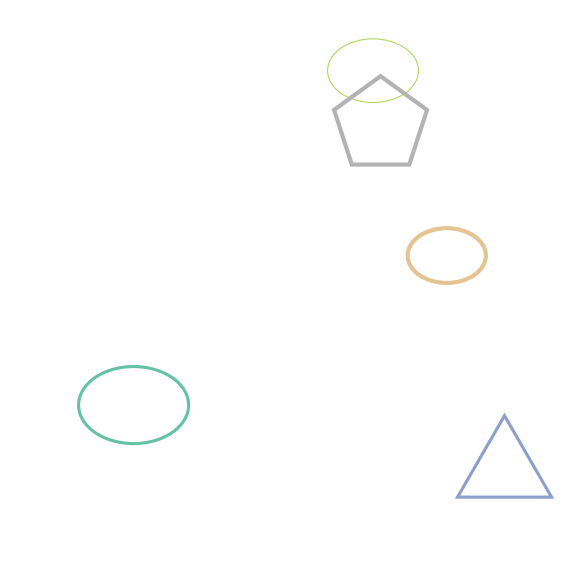[{"shape": "oval", "thickness": 1.5, "radius": 0.48, "center": [0.231, 0.298]}, {"shape": "triangle", "thickness": 1.5, "radius": 0.47, "center": [0.874, 0.185]}, {"shape": "oval", "thickness": 0.5, "radius": 0.39, "center": [0.646, 0.877]}, {"shape": "oval", "thickness": 2, "radius": 0.34, "center": [0.774, 0.557]}, {"shape": "pentagon", "thickness": 2, "radius": 0.42, "center": [0.659, 0.783]}]